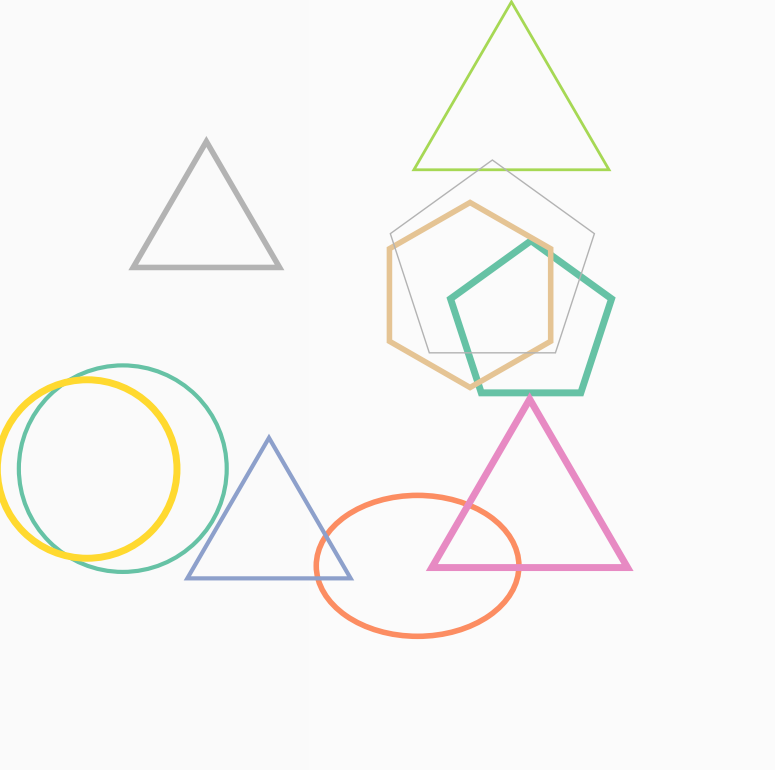[{"shape": "pentagon", "thickness": 2.5, "radius": 0.55, "center": [0.685, 0.578]}, {"shape": "circle", "thickness": 1.5, "radius": 0.67, "center": [0.158, 0.391]}, {"shape": "oval", "thickness": 2, "radius": 0.65, "center": [0.539, 0.265]}, {"shape": "triangle", "thickness": 1.5, "radius": 0.61, "center": [0.347, 0.31]}, {"shape": "triangle", "thickness": 2.5, "radius": 0.73, "center": [0.683, 0.336]}, {"shape": "triangle", "thickness": 1, "radius": 0.73, "center": [0.66, 0.852]}, {"shape": "circle", "thickness": 2.5, "radius": 0.58, "center": [0.112, 0.391]}, {"shape": "hexagon", "thickness": 2, "radius": 0.6, "center": [0.607, 0.617]}, {"shape": "pentagon", "thickness": 0.5, "radius": 0.69, "center": [0.635, 0.654]}, {"shape": "triangle", "thickness": 2, "radius": 0.55, "center": [0.266, 0.707]}]